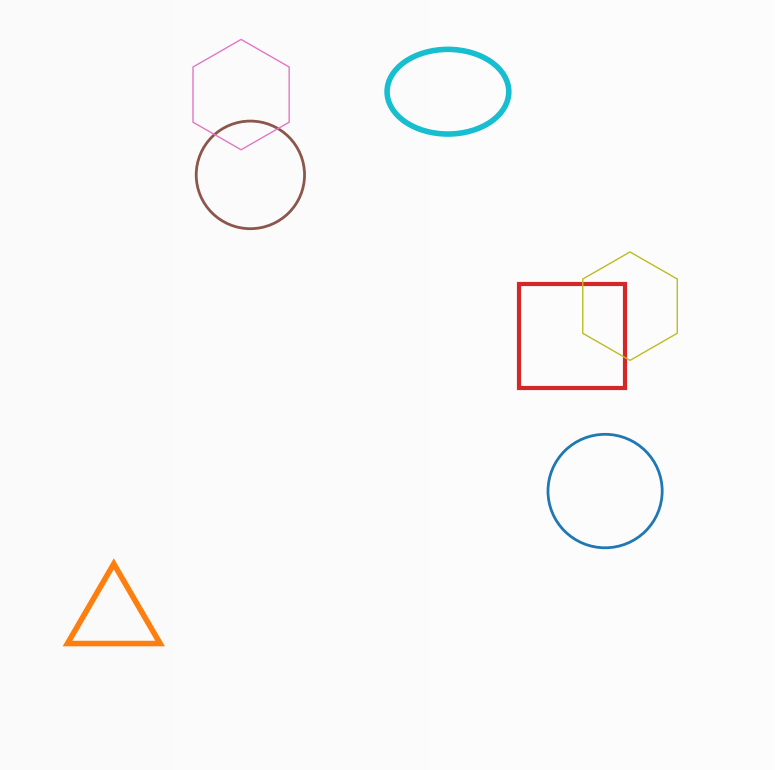[{"shape": "circle", "thickness": 1, "radius": 0.37, "center": [0.781, 0.362]}, {"shape": "triangle", "thickness": 2, "radius": 0.35, "center": [0.147, 0.199]}, {"shape": "square", "thickness": 1.5, "radius": 0.34, "center": [0.738, 0.564]}, {"shape": "circle", "thickness": 1, "radius": 0.35, "center": [0.323, 0.773]}, {"shape": "hexagon", "thickness": 0.5, "radius": 0.36, "center": [0.311, 0.877]}, {"shape": "hexagon", "thickness": 0.5, "radius": 0.35, "center": [0.813, 0.602]}, {"shape": "oval", "thickness": 2, "radius": 0.39, "center": [0.578, 0.881]}]